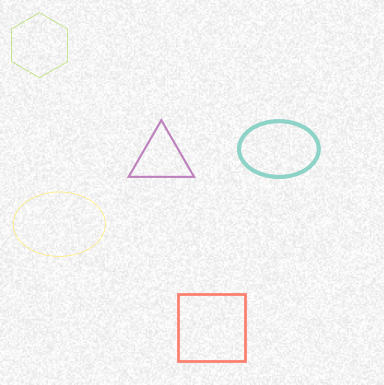[{"shape": "oval", "thickness": 3, "radius": 0.52, "center": [0.724, 0.613]}, {"shape": "square", "thickness": 2, "radius": 0.44, "center": [0.549, 0.15]}, {"shape": "hexagon", "thickness": 0.5, "radius": 0.42, "center": [0.103, 0.883]}, {"shape": "triangle", "thickness": 1.5, "radius": 0.49, "center": [0.419, 0.59]}, {"shape": "oval", "thickness": 0.5, "radius": 0.6, "center": [0.154, 0.418]}]